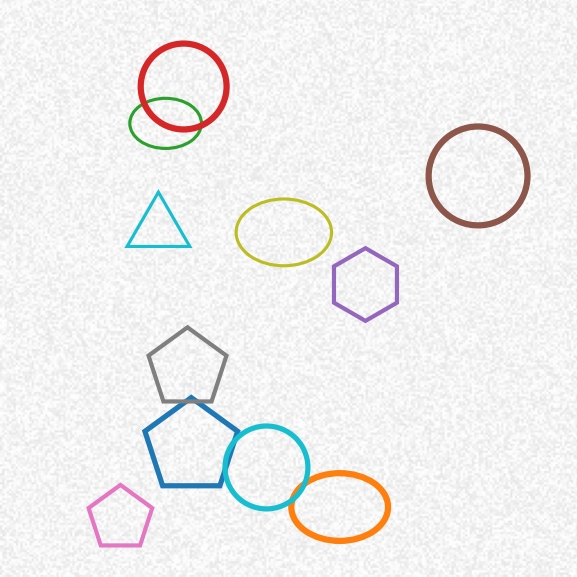[{"shape": "pentagon", "thickness": 2.5, "radius": 0.42, "center": [0.331, 0.226]}, {"shape": "oval", "thickness": 3, "radius": 0.42, "center": [0.588, 0.121]}, {"shape": "oval", "thickness": 1.5, "radius": 0.31, "center": [0.287, 0.785]}, {"shape": "circle", "thickness": 3, "radius": 0.37, "center": [0.318, 0.849]}, {"shape": "hexagon", "thickness": 2, "radius": 0.31, "center": [0.633, 0.506]}, {"shape": "circle", "thickness": 3, "radius": 0.43, "center": [0.828, 0.694]}, {"shape": "pentagon", "thickness": 2, "radius": 0.29, "center": [0.209, 0.102]}, {"shape": "pentagon", "thickness": 2, "radius": 0.35, "center": [0.325, 0.361]}, {"shape": "oval", "thickness": 1.5, "radius": 0.41, "center": [0.491, 0.597]}, {"shape": "triangle", "thickness": 1.5, "radius": 0.31, "center": [0.274, 0.604]}, {"shape": "circle", "thickness": 2.5, "radius": 0.36, "center": [0.461, 0.19]}]